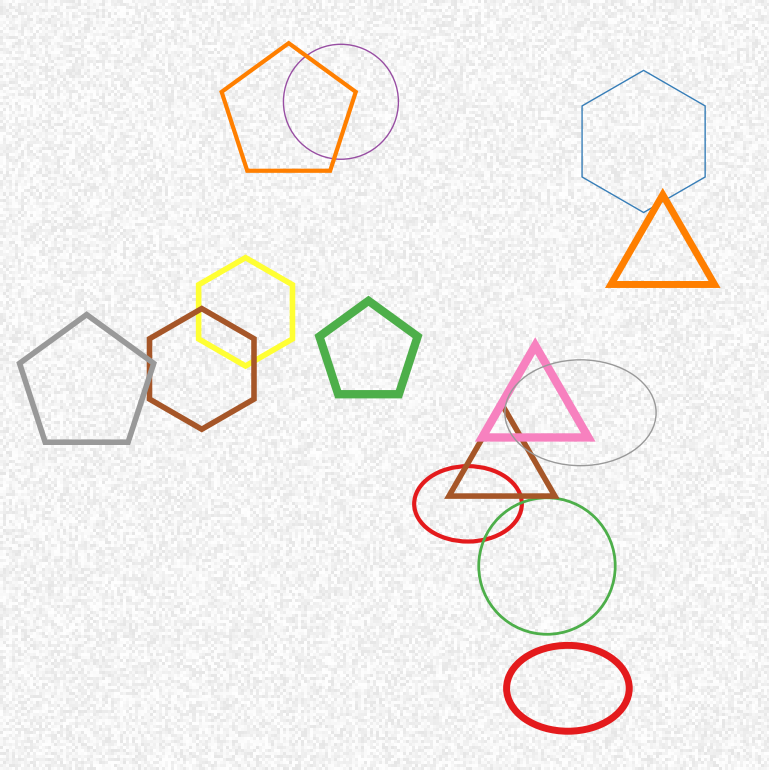[{"shape": "oval", "thickness": 2.5, "radius": 0.4, "center": [0.738, 0.106]}, {"shape": "oval", "thickness": 1.5, "radius": 0.35, "center": [0.608, 0.346]}, {"shape": "hexagon", "thickness": 0.5, "radius": 0.46, "center": [0.836, 0.816]}, {"shape": "pentagon", "thickness": 3, "radius": 0.34, "center": [0.479, 0.542]}, {"shape": "circle", "thickness": 1, "radius": 0.44, "center": [0.71, 0.265]}, {"shape": "circle", "thickness": 0.5, "radius": 0.37, "center": [0.443, 0.868]}, {"shape": "pentagon", "thickness": 1.5, "radius": 0.46, "center": [0.375, 0.852]}, {"shape": "triangle", "thickness": 2.5, "radius": 0.39, "center": [0.861, 0.669]}, {"shape": "hexagon", "thickness": 2, "radius": 0.35, "center": [0.319, 0.595]}, {"shape": "triangle", "thickness": 2, "radius": 0.4, "center": [0.652, 0.395]}, {"shape": "hexagon", "thickness": 2, "radius": 0.39, "center": [0.262, 0.521]}, {"shape": "triangle", "thickness": 3, "radius": 0.4, "center": [0.695, 0.472]}, {"shape": "oval", "thickness": 0.5, "radius": 0.49, "center": [0.754, 0.464]}, {"shape": "pentagon", "thickness": 2, "radius": 0.46, "center": [0.113, 0.5]}]